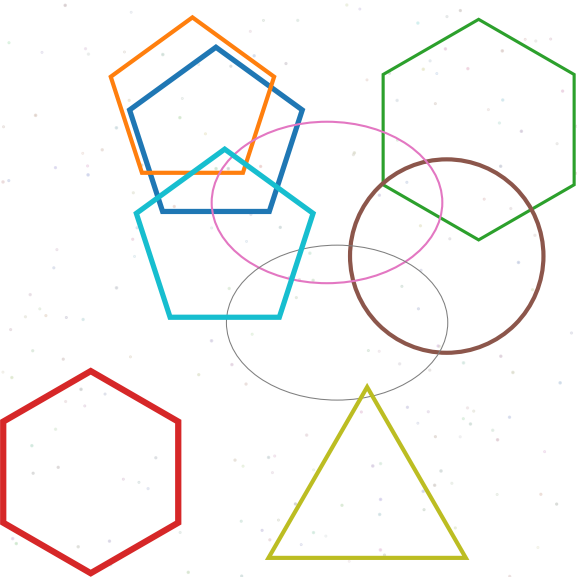[{"shape": "pentagon", "thickness": 2.5, "radius": 0.79, "center": [0.374, 0.76]}, {"shape": "pentagon", "thickness": 2, "radius": 0.74, "center": [0.333, 0.82]}, {"shape": "hexagon", "thickness": 1.5, "radius": 0.95, "center": [0.829, 0.775]}, {"shape": "hexagon", "thickness": 3, "radius": 0.87, "center": [0.157, 0.182]}, {"shape": "circle", "thickness": 2, "radius": 0.84, "center": [0.774, 0.556]}, {"shape": "oval", "thickness": 1, "radius": 1.0, "center": [0.566, 0.649]}, {"shape": "oval", "thickness": 0.5, "radius": 0.96, "center": [0.584, 0.44]}, {"shape": "triangle", "thickness": 2, "radius": 0.99, "center": [0.636, 0.132]}, {"shape": "pentagon", "thickness": 2.5, "radius": 0.8, "center": [0.389, 0.58]}]